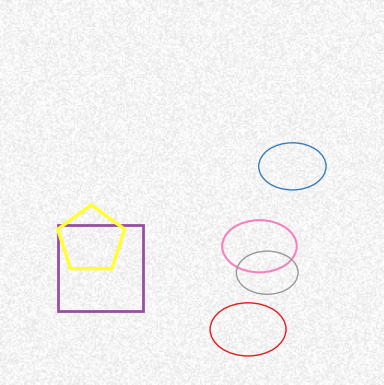[{"shape": "oval", "thickness": 1, "radius": 0.49, "center": [0.644, 0.144]}, {"shape": "oval", "thickness": 1, "radius": 0.44, "center": [0.759, 0.568]}, {"shape": "square", "thickness": 2, "radius": 0.55, "center": [0.261, 0.304]}, {"shape": "pentagon", "thickness": 2.5, "radius": 0.46, "center": [0.237, 0.376]}, {"shape": "oval", "thickness": 1.5, "radius": 0.48, "center": [0.674, 0.36]}, {"shape": "oval", "thickness": 1, "radius": 0.4, "center": [0.694, 0.292]}]